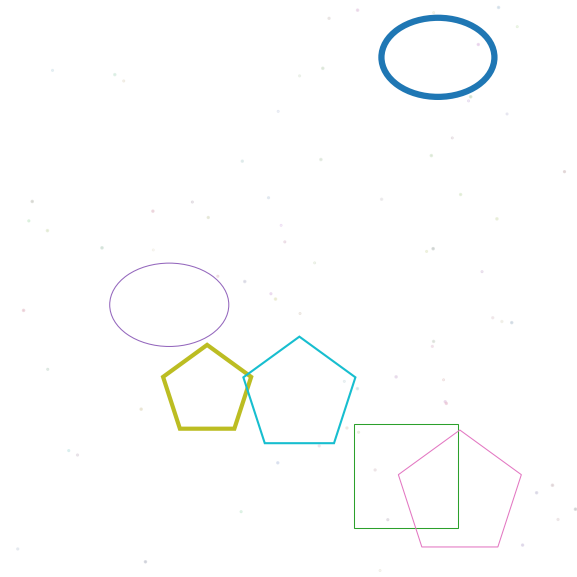[{"shape": "oval", "thickness": 3, "radius": 0.49, "center": [0.758, 0.9]}, {"shape": "square", "thickness": 0.5, "radius": 0.45, "center": [0.703, 0.175]}, {"shape": "oval", "thickness": 0.5, "radius": 0.52, "center": [0.293, 0.471]}, {"shape": "pentagon", "thickness": 0.5, "radius": 0.56, "center": [0.796, 0.143]}, {"shape": "pentagon", "thickness": 2, "radius": 0.4, "center": [0.359, 0.322]}, {"shape": "pentagon", "thickness": 1, "radius": 0.51, "center": [0.518, 0.314]}]